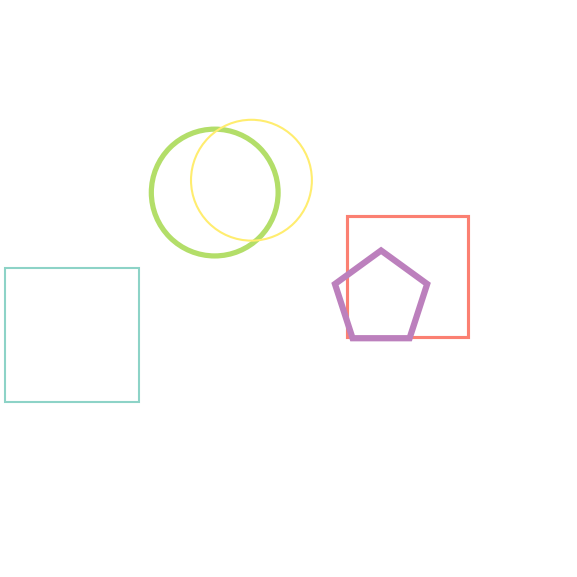[{"shape": "square", "thickness": 1, "radius": 0.58, "center": [0.124, 0.419]}, {"shape": "square", "thickness": 1.5, "radius": 0.52, "center": [0.705, 0.52]}, {"shape": "circle", "thickness": 2.5, "radius": 0.55, "center": [0.372, 0.666]}, {"shape": "pentagon", "thickness": 3, "radius": 0.42, "center": [0.66, 0.481]}, {"shape": "circle", "thickness": 1, "radius": 0.52, "center": [0.435, 0.687]}]